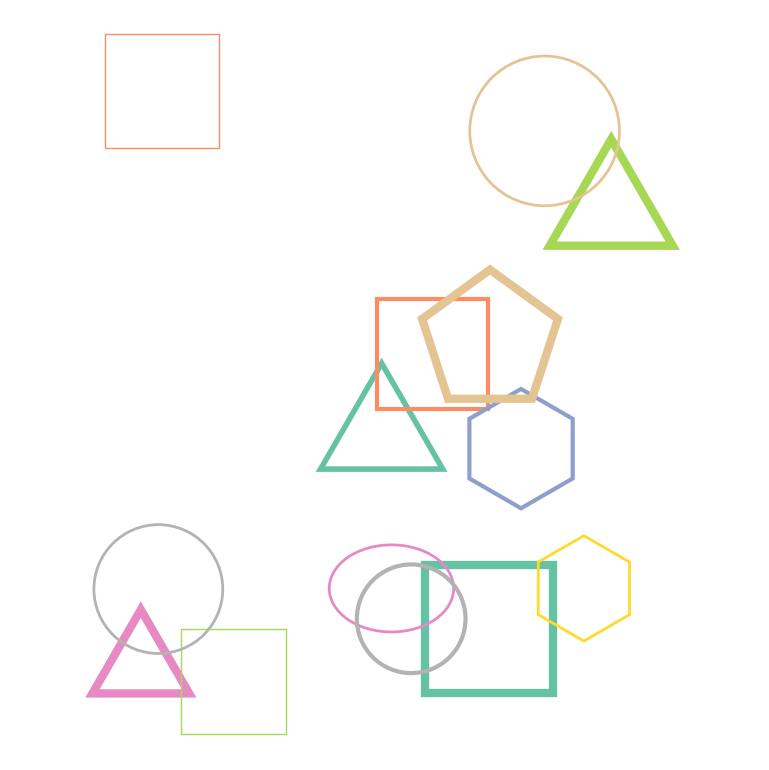[{"shape": "triangle", "thickness": 2, "radius": 0.46, "center": [0.496, 0.437]}, {"shape": "square", "thickness": 3, "radius": 0.41, "center": [0.635, 0.184]}, {"shape": "square", "thickness": 1.5, "radius": 0.36, "center": [0.562, 0.54]}, {"shape": "square", "thickness": 0.5, "radius": 0.37, "center": [0.21, 0.882]}, {"shape": "hexagon", "thickness": 1.5, "radius": 0.39, "center": [0.677, 0.417]}, {"shape": "oval", "thickness": 1, "radius": 0.4, "center": [0.508, 0.236]}, {"shape": "triangle", "thickness": 3, "radius": 0.36, "center": [0.183, 0.136]}, {"shape": "square", "thickness": 0.5, "radius": 0.34, "center": [0.304, 0.115]}, {"shape": "triangle", "thickness": 3, "radius": 0.46, "center": [0.794, 0.727]}, {"shape": "hexagon", "thickness": 1, "radius": 0.34, "center": [0.758, 0.236]}, {"shape": "circle", "thickness": 1, "radius": 0.49, "center": [0.707, 0.83]}, {"shape": "pentagon", "thickness": 3, "radius": 0.46, "center": [0.636, 0.557]}, {"shape": "circle", "thickness": 1, "radius": 0.42, "center": [0.206, 0.235]}, {"shape": "circle", "thickness": 1.5, "radius": 0.35, "center": [0.534, 0.196]}]